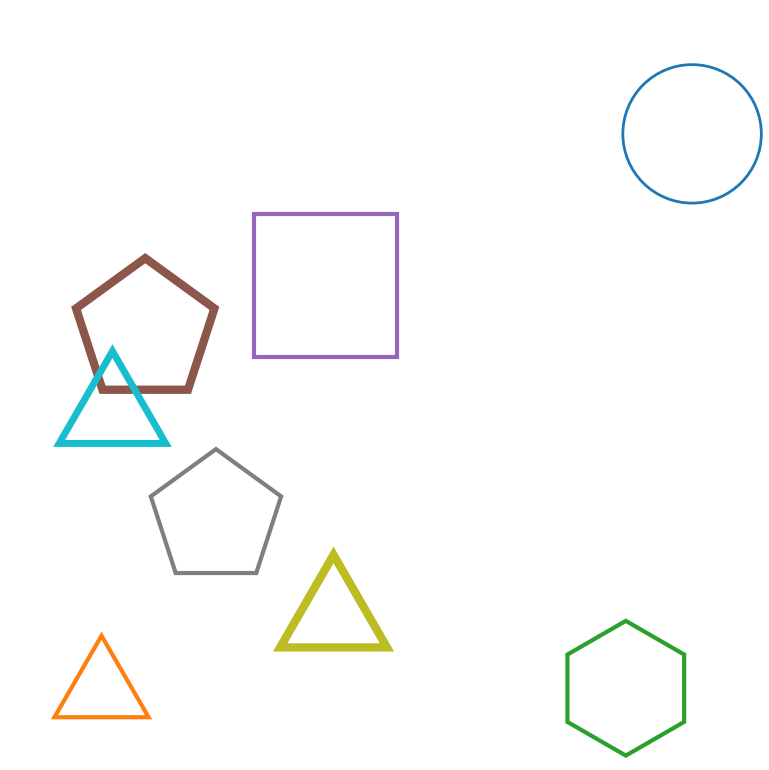[{"shape": "circle", "thickness": 1, "radius": 0.45, "center": [0.899, 0.826]}, {"shape": "triangle", "thickness": 1.5, "radius": 0.35, "center": [0.132, 0.104]}, {"shape": "hexagon", "thickness": 1.5, "radius": 0.44, "center": [0.813, 0.106]}, {"shape": "square", "thickness": 1.5, "radius": 0.46, "center": [0.423, 0.629]}, {"shape": "pentagon", "thickness": 3, "radius": 0.47, "center": [0.189, 0.57]}, {"shape": "pentagon", "thickness": 1.5, "radius": 0.44, "center": [0.28, 0.328]}, {"shape": "triangle", "thickness": 3, "radius": 0.4, "center": [0.433, 0.199]}, {"shape": "triangle", "thickness": 2.5, "radius": 0.4, "center": [0.146, 0.464]}]